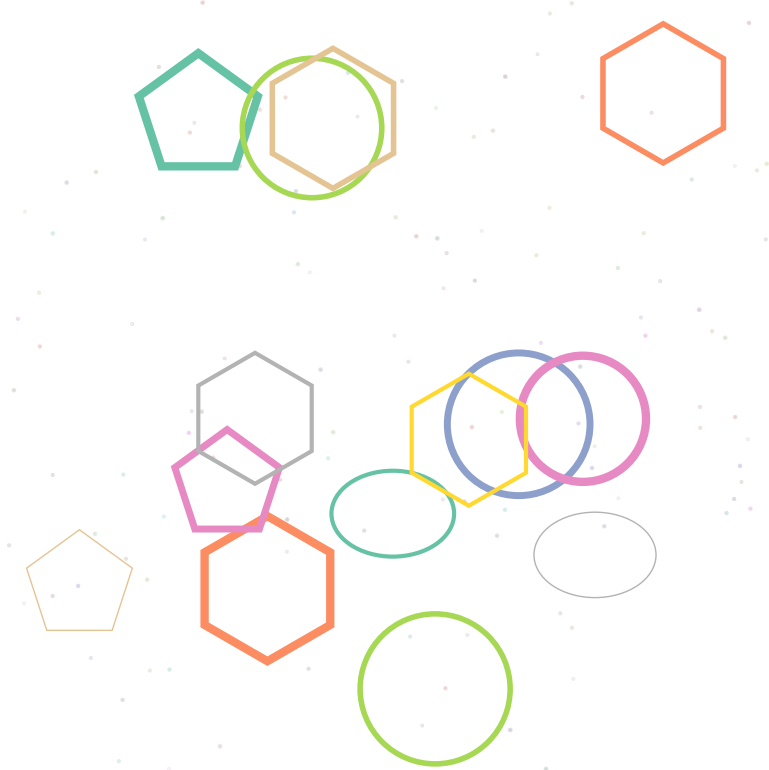[{"shape": "pentagon", "thickness": 3, "radius": 0.41, "center": [0.258, 0.85]}, {"shape": "oval", "thickness": 1.5, "radius": 0.4, "center": [0.51, 0.333]}, {"shape": "hexagon", "thickness": 3, "radius": 0.47, "center": [0.347, 0.236]}, {"shape": "hexagon", "thickness": 2, "radius": 0.45, "center": [0.861, 0.879]}, {"shape": "circle", "thickness": 2.5, "radius": 0.46, "center": [0.674, 0.449]}, {"shape": "pentagon", "thickness": 2.5, "radius": 0.36, "center": [0.295, 0.371]}, {"shape": "circle", "thickness": 3, "radius": 0.41, "center": [0.757, 0.456]}, {"shape": "circle", "thickness": 2, "radius": 0.45, "center": [0.405, 0.834]}, {"shape": "circle", "thickness": 2, "radius": 0.49, "center": [0.565, 0.105]}, {"shape": "hexagon", "thickness": 1.5, "radius": 0.43, "center": [0.609, 0.429]}, {"shape": "pentagon", "thickness": 0.5, "radius": 0.36, "center": [0.103, 0.24]}, {"shape": "hexagon", "thickness": 2, "radius": 0.45, "center": [0.432, 0.846]}, {"shape": "oval", "thickness": 0.5, "radius": 0.4, "center": [0.773, 0.279]}, {"shape": "hexagon", "thickness": 1.5, "radius": 0.43, "center": [0.331, 0.457]}]